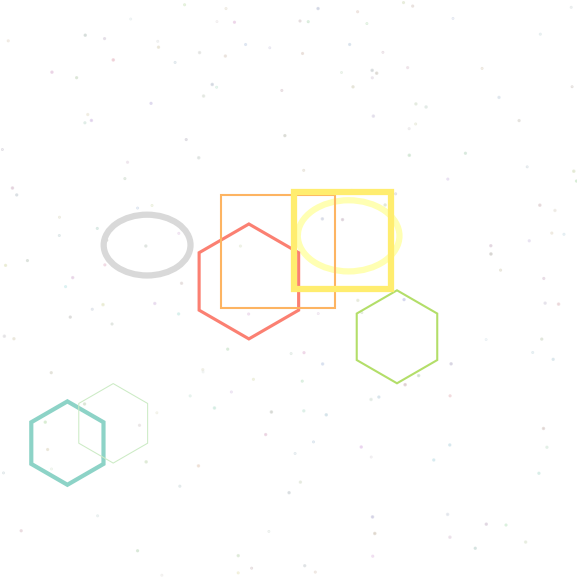[{"shape": "hexagon", "thickness": 2, "radius": 0.36, "center": [0.117, 0.232]}, {"shape": "oval", "thickness": 3, "radius": 0.44, "center": [0.604, 0.591]}, {"shape": "hexagon", "thickness": 1.5, "radius": 0.5, "center": [0.431, 0.512]}, {"shape": "square", "thickness": 1, "radius": 0.49, "center": [0.481, 0.564]}, {"shape": "hexagon", "thickness": 1, "radius": 0.4, "center": [0.687, 0.416]}, {"shape": "oval", "thickness": 3, "radius": 0.38, "center": [0.255, 0.575]}, {"shape": "hexagon", "thickness": 0.5, "radius": 0.34, "center": [0.196, 0.266]}, {"shape": "square", "thickness": 3, "radius": 0.42, "center": [0.593, 0.583]}]